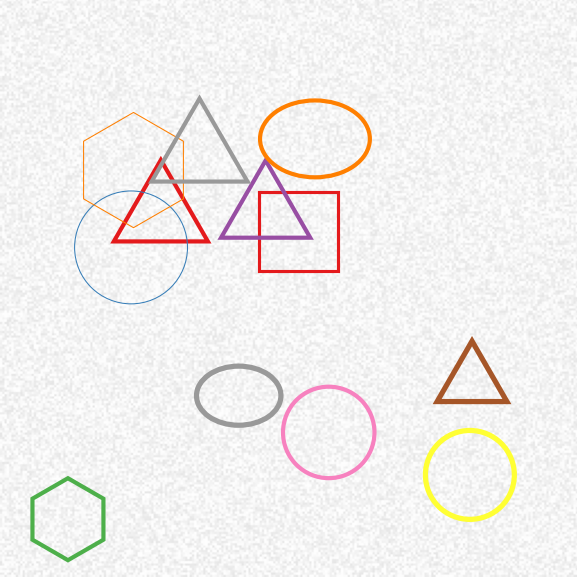[{"shape": "square", "thickness": 1.5, "radius": 0.34, "center": [0.517, 0.598]}, {"shape": "triangle", "thickness": 2, "radius": 0.47, "center": [0.279, 0.628]}, {"shape": "circle", "thickness": 0.5, "radius": 0.49, "center": [0.227, 0.571]}, {"shape": "hexagon", "thickness": 2, "radius": 0.35, "center": [0.118, 0.1]}, {"shape": "triangle", "thickness": 2, "radius": 0.45, "center": [0.46, 0.632]}, {"shape": "hexagon", "thickness": 0.5, "radius": 0.5, "center": [0.231, 0.705]}, {"shape": "oval", "thickness": 2, "radius": 0.48, "center": [0.545, 0.759]}, {"shape": "circle", "thickness": 2.5, "radius": 0.38, "center": [0.814, 0.177]}, {"shape": "triangle", "thickness": 2.5, "radius": 0.35, "center": [0.817, 0.339]}, {"shape": "circle", "thickness": 2, "radius": 0.4, "center": [0.569, 0.25]}, {"shape": "triangle", "thickness": 2, "radius": 0.48, "center": [0.346, 0.733]}, {"shape": "oval", "thickness": 2.5, "radius": 0.37, "center": [0.413, 0.314]}]